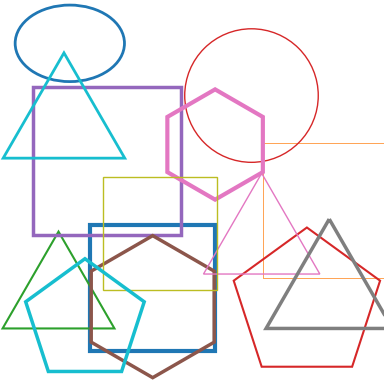[{"shape": "square", "thickness": 3, "radius": 0.81, "center": [0.395, 0.252]}, {"shape": "oval", "thickness": 2, "radius": 0.71, "center": [0.181, 0.887]}, {"shape": "square", "thickness": 0.5, "radius": 0.88, "center": [0.858, 0.453]}, {"shape": "triangle", "thickness": 1.5, "radius": 0.84, "center": [0.152, 0.231]}, {"shape": "pentagon", "thickness": 1.5, "radius": 1.0, "center": [0.797, 0.209]}, {"shape": "circle", "thickness": 1, "radius": 0.87, "center": [0.653, 0.752]}, {"shape": "square", "thickness": 2.5, "radius": 0.96, "center": [0.278, 0.581]}, {"shape": "hexagon", "thickness": 2.5, "radius": 0.92, "center": [0.397, 0.203]}, {"shape": "triangle", "thickness": 1, "radius": 0.87, "center": [0.68, 0.375]}, {"shape": "hexagon", "thickness": 3, "radius": 0.72, "center": [0.559, 0.625]}, {"shape": "triangle", "thickness": 2.5, "radius": 0.95, "center": [0.855, 0.242]}, {"shape": "square", "thickness": 1, "radius": 0.74, "center": [0.416, 0.394]}, {"shape": "triangle", "thickness": 2, "radius": 0.91, "center": [0.166, 0.68]}, {"shape": "pentagon", "thickness": 2.5, "radius": 0.81, "center": [0.221, 0.166]}]